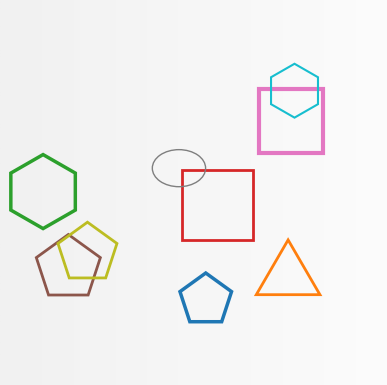[{"shape": "pentagon", "thickness": 2.5, "radius": 0.35, "center": [0.531, 0.221]}, {"shape": "triangle", "thickness": 2, "radius": 0.47, "center": [0.744, 0.282]}, {"shape": "hexagon", "thickness": 2.5, "radius": 0.48, "center": [0.111, 0.502]}, {"shape": "square", "thickness": 2, "radius": 0.46, "center": [0.562, 0.468]}, {"shape": "pentagon", "thickness": 2, "radius": 0.43, "center": [0.176, 0.304]}, {"shape": "square", "thickness": 3, "radius": 0.41, "center": [0.751, 0.685]}, {"shape": "oval", "thickness": 1, "radius": 0.34, "center": [0.462, 0.563]}, {"shape": "pentagon", "thickness": 2, "radius": 0.4, "center": [0.226, 0.343]}, {"shape": "hexagon", "thickness": 1.5, "radius": 0.35, "center": [0.76, 0.764]}]